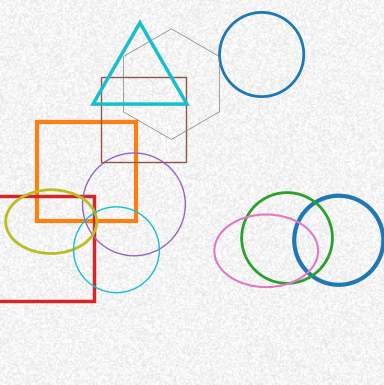[{"shape": "circle", "thickness": 2, "radius": 0.55, "center": [0.68, 0.858]}, {"shape": "circle", "thickness": 3, "radius": 0.58, "center": [0.88, 0.376]}, {"shape": "square", "thickness": 3, "radius": 0.65, "center": [0.225, 0.554]}, {"shape": "circle", "thickness": 2, "radius": 0.59, "center": [0.746, 0.382]}, {"shape": "square", "thickness": 2.5, "radius": 0.68, "center": [0.108, 0.355]}, {"shape": "circle", "thickness": 1, "radius": 0.67, "center": [0.348, 0.469]}, {"shape": "square", "thickness": 1, "radius": 0.55, "center": [0.373, 0.689]}, {"shape": "oval", "thickness": 1.5, "radius": 0.67, "center": [0.691, 0.349]}, {"shape": "hexagon", "thickness": 0.5, "radius": 0.72, "center": [0.445, 0.781]}, {"shape": "oval", "thickness": 2, "radius": 0.59, "center": [0.133, 0.424]}, {"shape": "circle", "thickness": 1, "radius": 0.56, "center": [0.302, 0.351]}, {"shape": "triangle", "thickness": 2.5, "radius": 0.7, "center": [0.363, 0.8]}]